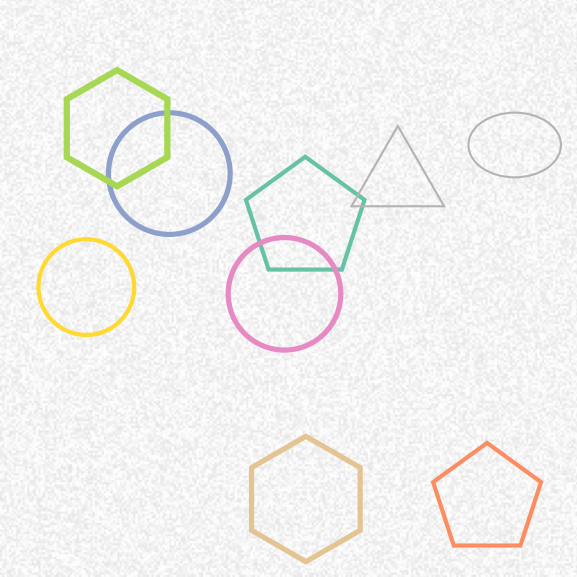[{"shape": "pentagon", "thickness": 2, "radius": 0.54, "center": [0.529, 0.62]}, {"shape": "pentagon", "thickness": 2, "radius": 0.49, "center": [0.843, 0.134]}, {"shape": "circle", "thickness": 2.5, "radius": 0.53, "center": [0.293, 0.699]}, {"shape": "circle", "thickness": 2.5, "radius": 0.49, "center": [0.493, 0.49]}, {"shape": "hexagon", "thickness": 3, "radius": 0.5, "center": [0.203, 0.777]}, {"shape": "circle", "thickness": 2, "radius": 0.41, "center": [0.15, 0.502]}, {"shape": "hexagon", "thickness": 2.5, "radius": 0.54, "center": [0.53, 0.135]}, {"shape": "oval", "thickness": 1, "radius": 0.4, "center": [0.891, 0.748]}, {"shape": "triangle", "thickness": 1, "radius": 0.46, "center": [0.689, 0.688]}]